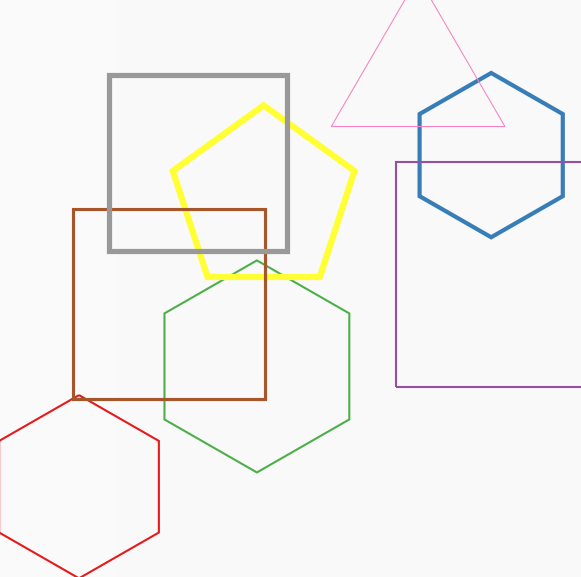[{"shape": "hexagon", "thickness": 1, "radius": 0.79, "center": [0.136, 0.156]}, {"shape": "hexagon", "thickness": 2, "radius": 0.71, "center": [0.845, 0.731]}, {"shape": "hexagon", "thickness": 1, "radius": 0.92, "center": [0.442, 0.365]}, {"shape": "square", "thickness": 1, "radius": 0.97, "center": [0.876, 0.524]}, {"shape": "pentagon", "thickness": 3, "radius": 0.82, "center": [0.454, 0.652]}, {"shape": "square", "thickness": 1.5, "radius": 0.83, "center": [0.29, 0.473]}, {"shape": "triangle", "thickness": 0.5, "radius": 0.86, "center": [0.719, 0.866]}, {"shape": "square", "thickness": 2.5, "radius": 0.77, "center": [0.341, 0.717]}]